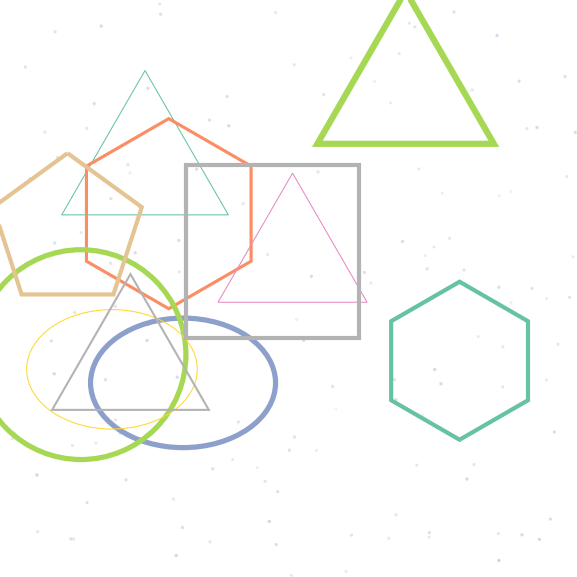[{"shape": "triangle", "thickness": 0.5, "radius": 0.83, "center": [0.251, 0.71]}, {"shape": "hexagon", "thickness": 2, "radius": 0.68, "center": [0.796, 0.374]}, {"shape": "hexagon", "thickness": 1.5, "radius": 0.82, "center": [0.292, 0.629]}, {"shape": "oval", "thickness": 2.5, "radius": 0.8, "center": [0.317, 0.336]}, {"shape": "triangle", "thickness": 0.5, "radius": 0.75, "center": [0.507, 0.55]}, {"shape": "circle", "thickness": 2.5, "radius": 0.91, "center": [0.14, 0.385]}, {"shape": "triangle", "thickness": 3, "radius": 0.88, "center": [0.702, 0.838]}, {"shape": "oval", "thickness": 0.5, "radius": 0.74, "center": [0.194, 0.36]}, {"shape": "pentagon", "thickness": 2, "radius": 0.68, "center": [0.117, 0.599]}, {"shape": "triangle", "thickness": 1, "radius": 0.78, "center": [0.226, 0.368]}, {"shape": "square", "thickness": 2, "radius": 0.75, "center": [0.471, 0.563]}]